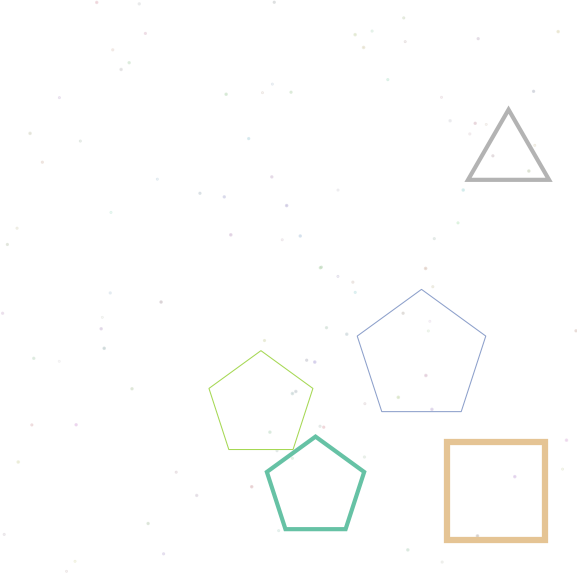[{"shape": "pentagon", "thickness": 2, "radius": 0.44, "center": [0.546, 0.155]}, {"shape": "pentagon", "thickness": 0.5, "radius": 0.59, "center": [0.73, 0.381]}, {"shape": "pentagon", "thickness": 0.5, "radius": 0.47, "center": [0.452, 0.297]}, {"shape": "square", "thickness": 3, "radius": 0.42, "center": [0.859, 0.149]}, {"shape": "triangle", "thickness": 2, "radius": 0.41, "center": [0.881, 0.728]}]